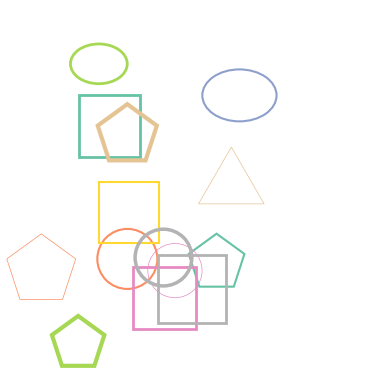[{"shape": "pentagon", "thickness": 1.5, "radius": 0.38, "center": [0.563, 0.317]}, {"shape": "square", "thickness": 2, "radius": 0.4, "center": [0.284, 0.673]}, {"shape": "pentagon", "thickness": 0.5, "radius": 0.47, "center": [0.107, 0.298]}, {"shape": "circle", "thickness": 1.5, "radius": 0.39, "center": [0.331, 0.327]}, {"shape": "oval", "thickness": 1.5, "radius": 0.48, "center": [0.622, 0.752]}, {"shape": "circle", "thickness": 0.5, "radius": 0.35, "center": [0.454, 0.297]}, {"shape": "square", "thickness": 2, "radius": 0.4, "center": [0.427, 0.226]}, {"shape": "oval", "thickness": 2, "radius": 0.37, "center": [0.257, 0.834]}, {"shape": "pentagon", "thickness": 3, "radius": 0.36, "center": [0.203, 0.108]}, {"shape": "square", "thickness": 1.5, "radius": 0.39, "center": [0.335, 0.448]}, {"shape": "triangle", "thickness": 0.5, "radius": 0.49, "center": [0.601, 0.52]}, {"shape": "pentagon", "thickness": 3, "radius": 0.4, "center": [0.331, 0.649]}, {"shape": "square", "thickness": 2, "radius": 0.44, "center": [0.499, 0.249]}, {"shape": "circle", "thickness": 2.5, "radius": 0.37, "center": [0.425, 0.331]}]